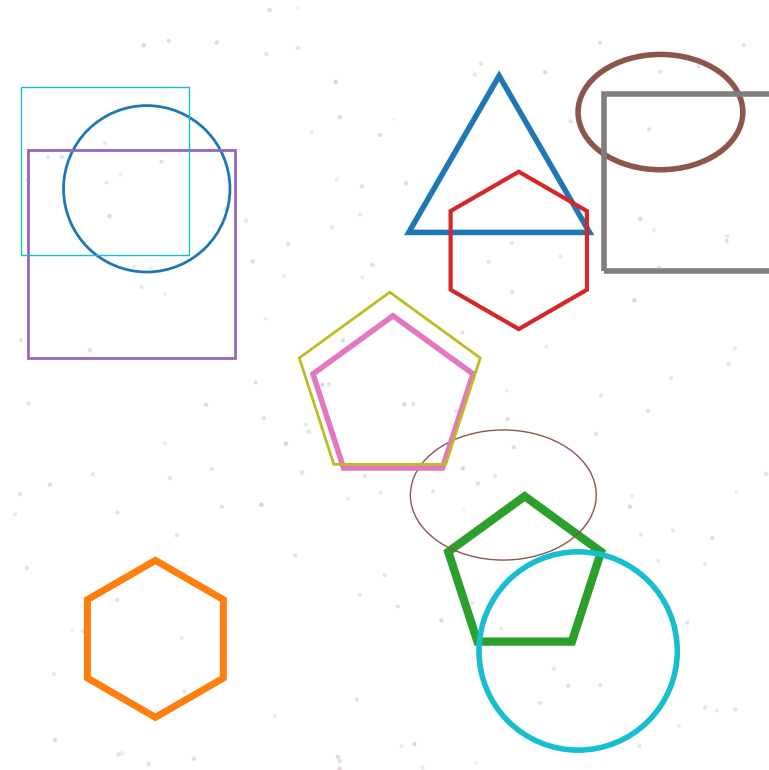[{"shape": "triangle", "thickness": 2, "radius": 0.68, "center": [0.648, 0.766]}, {"shape": "circle", "thickness": 1, "radius": 0.54, "center": [0.191, 0.755]}, {"shape": "hexagon", "thickness": 2.5, "radius": 0.51, "center": [0.202, 0.17]}, {"shape": "pentagon", "thickness": 3, "radius": 0.52, "center": [0.681, 0.251]}, {"shape": "hexagon", "thickness": 1.5, "radius": 0.51, "center": [0.674, 0.675]}, {"shape": "square", "thickness": 1, "radius": 0.67, "center": [0.171, 0.67]}, {"shape": "oval", "thickness": 2, "radius": 0.53, "center": [0.858, 0.854]}, {"shape": "oval", "thickness": 0.5, "radius": 0.6, "center": [0.654, 0.357]}, {"shape": "pentagon", "thickness": 2, "radius": 0.55, "center": [0.51, 0.481]}, {"shape": "square", "thickness": 2, "radius": 0.58, "center": [0.9, 0.763]}, {"shape": "pentagon", "thickness": 1, "radius": 0.62, "center": [0.506, 0.497]}, {"shape": "square", "thickness": 0.5, "radius": 0.55, "center": [0.136, 0.778]}, {"shape": "circle", "thickness": 2, "radius": 0.64, "center": [0.751, 0.155]}]